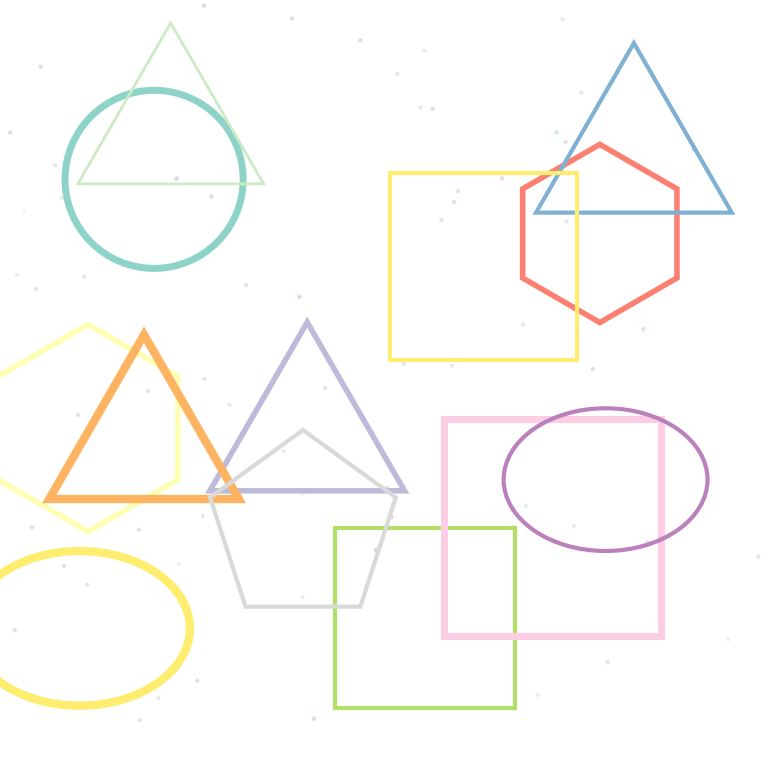[{"shape": "circle", "thickness": 2.5, "radius": 0.58, "center": [0.2, 0.767]}, {"shape": "hexagon", "thickness": 2, "radius": 0.67, "center": [0.114, 0.444]}, {"shape": "triangle", "thickness": 2, "radius": 0.73, "center": [0.399, 0.436]}, {"shape": "hexagon", "thickness": 2, "radius": 0.58, "center": [0.779, 0.697]}, {"shape": "triangle", "thickness": 1.5, "radius": 0.73, "center": [0.823, 0.797]}, {"shape": "triangle", "thickness": 3, "radius": 0.71, "center": [0.187, 0.423]}, {"shape": "square", "thickness": 1.5, "radius": 0.58, "center": [0.552, 0.197]}, {"shape": "square", "thickness": 2.5, "radius": 0.7, "center": [0.717, 0.315]}, {"shape": "pentagon", "thickness": 1.5, "radius": 0.63, "center": [0.393, 0.315]}, {"shape": "oval", "thickness": 1.5, "radius": 0.66, "center": [0.786, 0.377]}, {"shape": "triangle", "thickness": 1, "radius": 0.7, "center": [0.222, 0.831]}, {"shape": "oval", "thickness": 3, "radius": 0.72, "center": [0.103, 0.184]}, {"shape": "square", "thickness": 1.5, "radius": 0.61, "center": [0.628, 0.654]}]